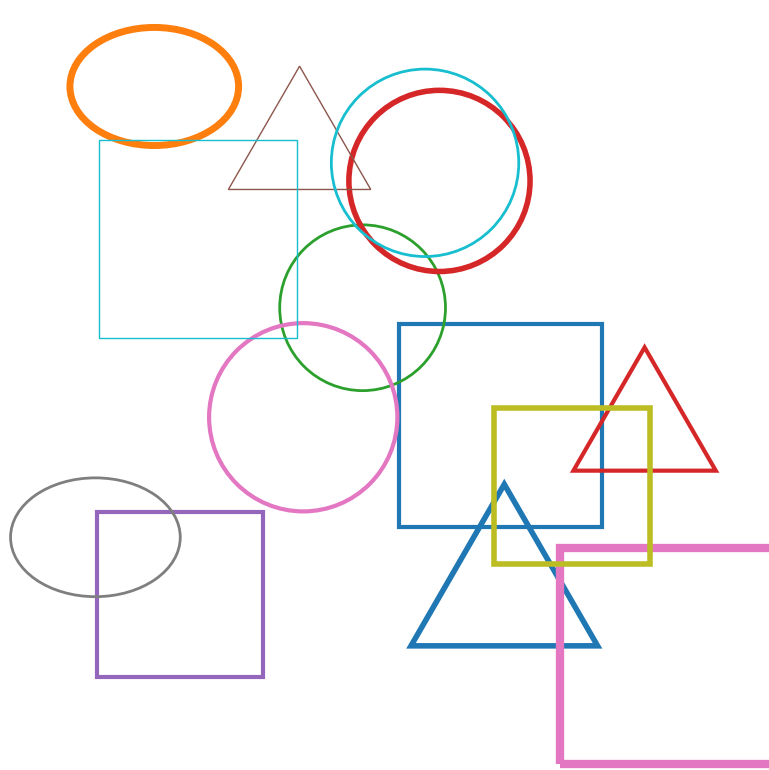[{"shape": "triangle", "thickness": 2, "radius": 0.7, "center": [0.655, 0.231]}, {"shape": "square", "thickness": 1.5, "radius": 0.66, "center": [0.65, 0.447]}, {"shape": "oval", "thickness": 2.5, "radius": 0.55, "center": [0.2, 0.888]}, {"shape": "circle", "thickness": 1, "radius": 0.54, "center": [0.471, 0.6]}, {"shape": "circle", "thickness": 2, "radius": 0.59, "center": [0.571, 0.765]}, {"shape": "triangle", "thickness": 1.5, "radius": 0.53, "center": [0.837, 0.442]}, {"shape": "square", "thickness": 1.5, "radius": 0.54, "center": [0.234, 0.228]}, {"shape": "triangle", "thickness": 0.5, "radius": 0.53, "center": [0.389, 0.807]}, {"shape": "circle", "thickness": 1.5, "radius": 0.61, "center": [0.394, 0.458]}, {"shape": "square", "thickness": 3, "radius": 0.7, "center": [0.868, 0.148]}, {"shape": "oval", "thickness": 1, "radius": 0.55, "center": [0.124, 0.302]}, {"shape": "square", "thickness": 2, "radius": 0.51, "center": [0.743, 0.368]}, {"shape": "square", "thickness": 0.5, "radius": 0.64, "center": [0.258, 0.69]}, {"shape": "circle", "thickness": 1, "radius": 0.61, "center": [0.552, 0.789]}]